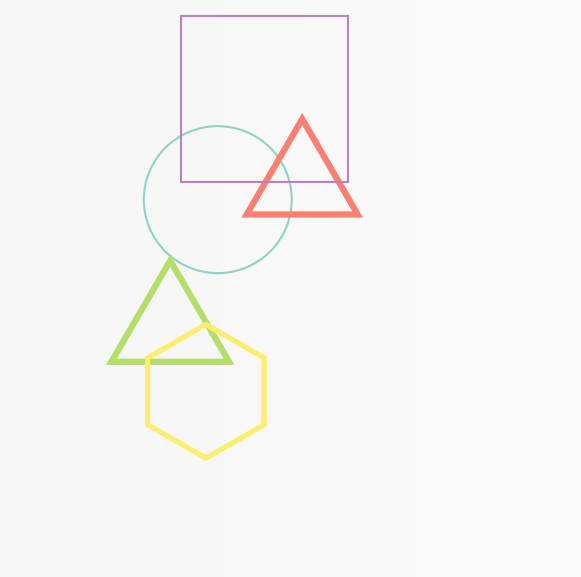[{"shape": "circle", "thickness": 1, "radius": 0.64, "center": [0.375, 0.653]}, {"shape": "triangle", "thickness": 3, "radius": 0.55, "center": [0.52, 0.683]}, {"shape": "triangle", "thickness": 3, "radius": 0.58, "center": [0.293, 0.431]}, {"shape": "square", "thickness": 1, "radius": 0.72, "center": [0.454, 0.828]}, {"shape": "hexagon", "thickness": 2.5, "radius": 0.58, "center": [0.354, 0.322]}]